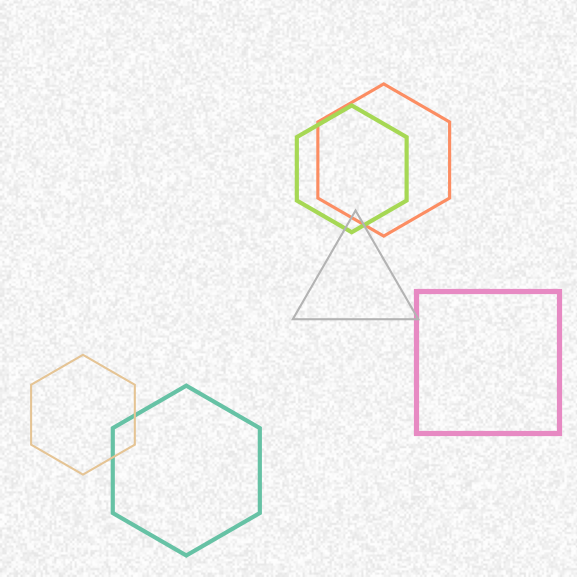[{"shape": "hexagon", "thickness": 2, "radius": 0.74, "center": [0.323, 0.184]}, {"shape": "hexagon", "thickness": 1.5, "radius": 0.66, "center": [0.664, 0.722]}, {"shape": "square", "thickness": 2.5, "radius": 0.62, "center": [0.844, 0.372]}, {"shape": "hexagon", "thickness": 2, "radius": 0.55, "center": [0.609, 0.707]}, {"shape": "hexagon", "thickness": 1, "radius": 0.52, "center": [0.144, 0.281]}, {"shape": "triangle", "thickness": 1, "radius": 0.63, "center": [0.616, 0.509]}]